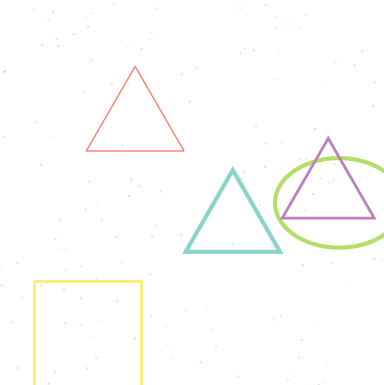[{"shape": "triangle", "thickness": 3, "radius": 0.71, "center": [0.605, 0.417]}, {"shape": "triangle", "thickness": 1, "radius": 0.73, "center": [0.351, 0.681]}, {"shape": "oval", "thickness": 3, "radius": 0.83, "center": [0.881, 0.473]}, {"shape": "triangle", "thickness": 2, "radius": 0.69, "center": [0.853, 0.502]}, {"shape": "square", "thickness": 2, "radius": 0.69, "center": [0.228, 0.133]}]